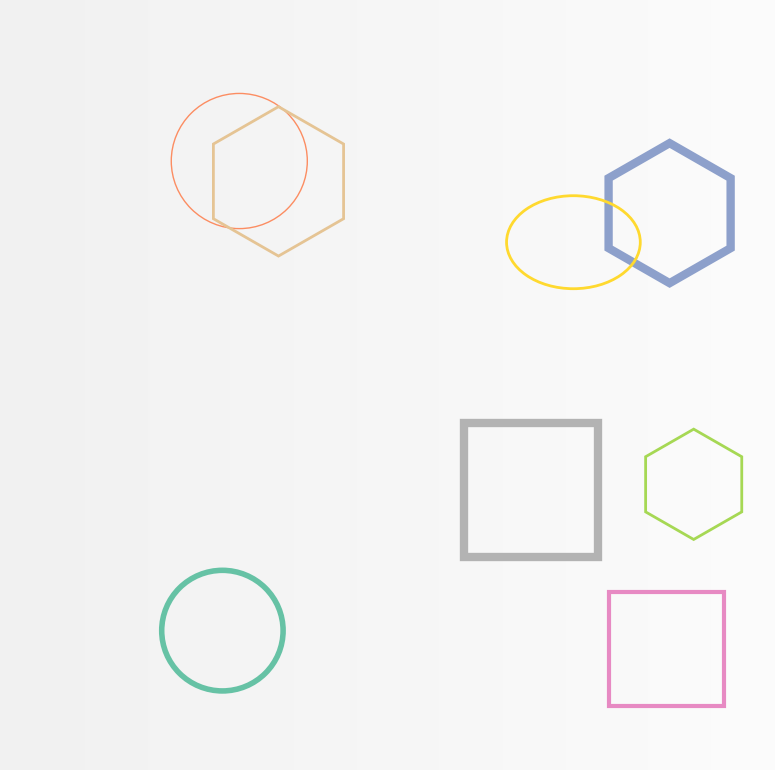[{"shape": "circle", "thickness": 2, "radius": 0.39, "center": [0.287, 0.181]}, {"shape": "circle", "thickness": 0.5, "radius": 0.44, "center": [0.309, 0.791]}, {"shape": "hexagon", "thickness": 3, "radius": 0.45, "center": [0.864, 0.723]}, {"shape": "square", "thickness": 1.5, "radius": 0.37, "center": [0.86, 0.157]}, {"shape": "hexagon", "thickness": 1, "radius": 0.36, "center": [0.895, 0.371]}, {"shape": "oval", "thickness": 1, "radius": 0.43, "center": [0.74, 0.685]}, {"shape": "hexagon", "thickness": 1, "radius": 0.48, "center": [0.359, 0.764]}, {"shape": "square", "thickness": 3, "radius": 0.43, "center": [0.685, 0.364]}]